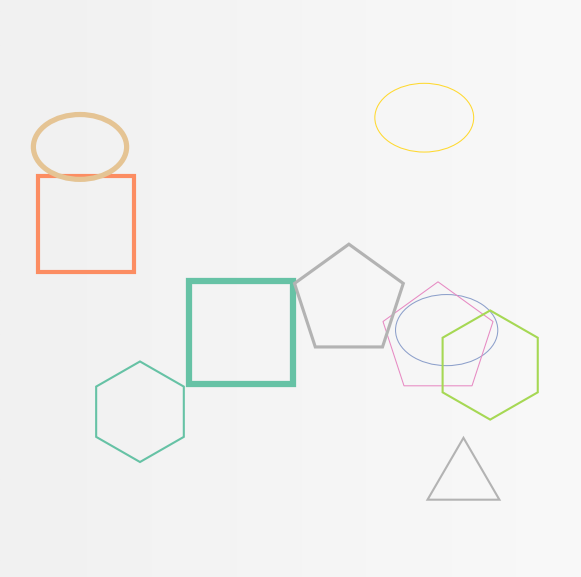[{"shape": "square", "thickness": 3, "radius": 0.45, "center": [0.414, 0.423]}, {"shape": "hexagon", "thickness": 1, "radius": 0.44, "center": [0.241, 0.286]}, {"shape": "square", "thickness": 2, "radius": 0.41, "center": [0.147, 0.611]}, {"shape": "oval", "thickness": 0.5, "radius": 0.44, "center": [0.768, 0.428]}, {"shape": "pentagon", "thickness": 0.5, "radius": 0.5, "center": [0.754, 0.412]}, {"shape": "hexagon", "thickness": 1, "radius": 0.47, "center": [0.843, 0.367]}, {"shape": "oval", "thickness": 0.5, "radius": 0.43, "center": [0.73, 0.795]}, {"shape": "oval", "thickness": 2.5, "radius": 0.4, "center": [0.138, 0.745]}, {"shape": "triangle", "thickness": 1, "radius": 0.36, "center": [0.797, 0.17]}, {"shape": "pentagon", "thickness": 1.5, "radius": 0.49, "center": [0.6, 0.478]}]